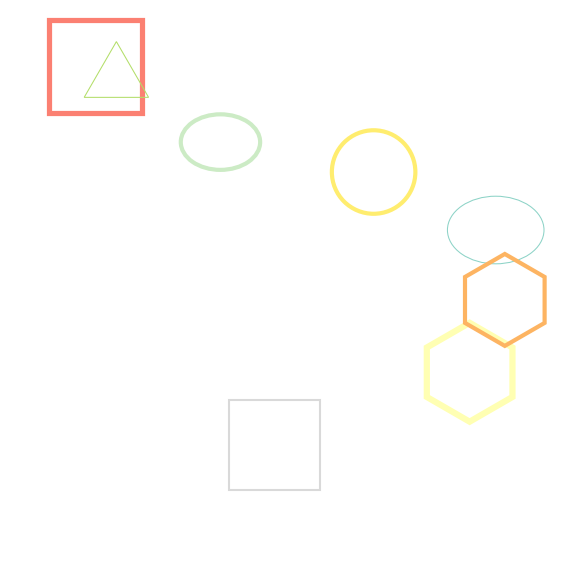[{"shape": "oval", "thickness": 0.5, "radius": 0.42, "center": [0.858, 0.601]}, {"shape": "hexagon", "thickness": 3, "radius": 0.43, "center": [0.813, 0.355]}, {"shape": "square", "thickness": 2.5, "radius": 0.4, "center": [0.165, 0.884]}, {"shape": "hexagon", "thickness": 2, "radius": 0.4, "center": [0.874, 0.48]}, {"shape": "triangle", "thickness": 0.5, "radius": 0.32, "center": [0.202, 0.863]}, {"shape": "square", "thickness": 1, "radius": 0.39, "center": [0.475, 0.229]}, {"shape": "oval", "thickness": 2, "radius": 0.34, "center": [0.382, 0.753]}, {"shape": "circle", "thickness": 2, "radius": 0.36, "center": [0.647, 0.701]}]